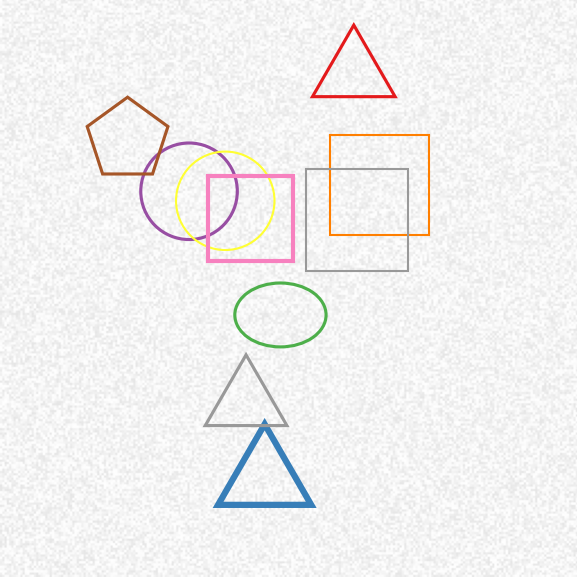[{"shape": "triangle", "thickness": 1.5, "radius": 0.41, "center": [0.613, 0.873]}, {"shape": "triangle", "thickness": 3, "radius": 0.47, "center": [0.458, 0.171]}, {"shape": "oval", "thickness": 1.5, "radius": 0.4, "center": [0.486, 0.454]}, {"shape": "circle", "thickness": 1.5, "radius": 0.42, "center": [0.327, 0.668]}, {"shape": "square", "thickness": 1, "radius": 0.43, "center": [0.657, 0.679]}, {"shape": "circle", "thickness": 1, "radius": 0.43, "center": [0.39, 0.651]}, {"shape": "pentagon", "thickness": 1.5, "radius": 0.37, "center": [0.221, 0.757]}, {"shape": "square", "thickness": 2, "radius": 0.37, "center": [0.434, 0.62]}, {"shape": "triangle", "thickness": 1.5, "radius": 0.41, "center": [0.426, 0.303]}, {"shape": "square", "thickness": 1, "radius": 0.44, "center": [0.618, 0.618]}]